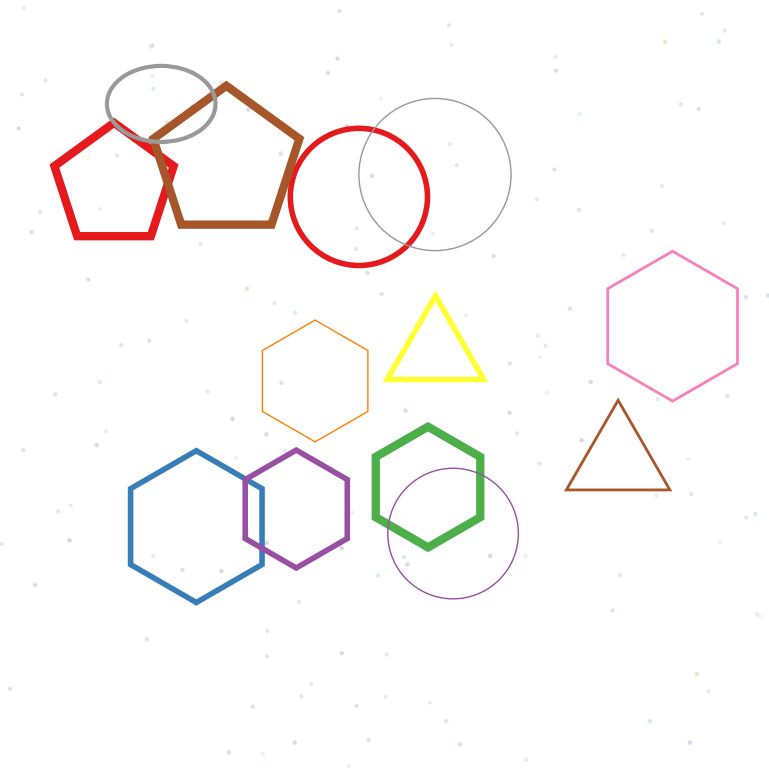[{"shape": "pentagon", "thickness": 3, "radius": 0.41, "center": [0.148, 0.759]}, {"shape": "circle", "thickness": 2, "radius": 0.45, "center": [0.466, 0.744]}, {"shape": "hexagon", "thickness": 2, "radius": 0.49, "center": [0.255, 0.316]}, {"shape": "hexagon", "thickness": 3, "radius": 0.39, "center": [0.556, 0.367]}, {"shape": "hexagon", "thickness": 2, "radius": 0.38, "center": [0.385, 0.339]}, {"shape": "circle", "thickness": 0.5, "radius": 0.42, "center": [0.588, 0.307]}, {"shape": "hexagon", "thickness": 0.5, "radius": 0.4, "center": [0.409, 0.505]}, {"shape": "triangle", "thickness": 2, "radius": 0.36, "center": [0.566, 0.543]}, {"shape": "pentagon", "thickness": 3, "radius": 0.5, "center": [0.294, 0.789]}, {"shape": "triangle", "thickness": 1, "radius": 0.39, "center": [0.803, 0.403]}, {"shape": "hexagon", "thickness": 1, "radius": 0.49, "center": [0.873, 0.576]}, {"shape": "oval", "thickness": 1.5, "radius": 0.35, "center": [0.209, 0.865]}, {"shape": "circle", "thickness": 0.5, "radius": 0.49, "center": [0.565, 0.773]}]